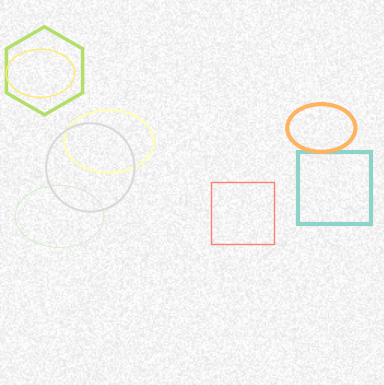[{"shape": "square", "thickness": 3, "radius": 0.47, "center": [0.869, 0.511]}, {"shape": "oval", "thickness": 1.5, "radius": 0.58, "center": [0.283, 0.633]}, {"shape": "square", "thickness": 1, "radius": 0.41, "center": [0.63, 0.447]}, {"shape": "oval", "thickness": 3, "radius": 0.44, "center": [0.835, 0.668]}, {"shape": "hexagon", "thickness": 2.5, "radius": 0.57, "center": [0.116, 0.816]}, {"shape": "circle", "thickness": 1.5, "radius": 0.57, "center": [0.235, 0.565]}, {"shape": "oval", "thickness": 0.5, "radius": 0.58, "center": [0.155, 0.438]}, {"shape": "oval", "thickness": 1, "radius": 0.44, "center": [0.105, 0.809]}]